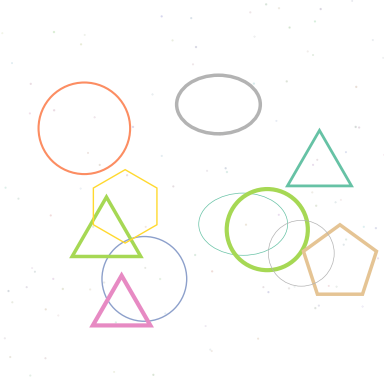[{"shape": "oval", "thickness": 0.5, "radius": 0.58, "center": [0.632, 0.418]}, {"shape": "triangle", "thickness": 2, "radius": 0.48, "center": [0.83, 0.565]}, {"shape": "circle", "thickness": 1.5, "radius": 0.59, "center": [0.219, 0.667]}, {"shape": "circle", "thickness": 1, "radius": 0.55, "center": [0.375, 0.276]}, {"shape": "triangle", "thickness": 3, "radius": 0.43, "center": [0.316, 0.198]}, {"shape": "triangle", "thickness": 2.5, "radius": 0.51, "center": [0.277, 0.385]}, {"shape": "circle", "thickness": 3, "radius": 0.53, "center": [0.694, 0.404]}, {"shape": "hexagon", "thickness": 1, "radius": 0.48, "center": [0.325, 0.464]}, {"shape": "pentagon", "thickness": 2.5, "radius": 0.5, "center": [0.883, 0.316]}, {"shape": "oval", "thickness": 2.5, "radius": 0.54, "center": [0.567, 0.729]}, {"shape": "circle", "thickness": 0.5, "radius": 0.43, "center": [0.783, 0.342]}]